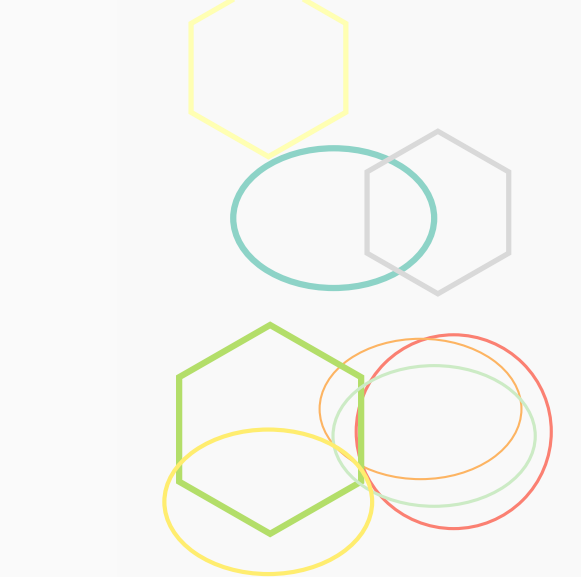[{"shape": "oval", "thickness": 3, "radius": 0.86, "center": [0.574, 0.621]}, {"shape": "hexagon", "thickness": 2.5, "radius": 0.77, "center": [0.462, 0.882]}, {"shape": "circle", "thickness": 1.5, "radius": 0.84, "center": [0.781, 0.252]}, {"shape": "oval", "thickness": 1, "radius": 0.87, "center": [0.723, 0.291]}, {"shape": "hexagon", "thickness": 3, "radius": 0.9, "center": [0.465, 0.256]}, {"shape": "hexagon", "thickness": 2.5, "radius": 0.7, "center": [0.753, 0.631]}, {"shape": "oval", "thickness": 1.5, "radius": 0.87, "center": [0.747, 0.244]}, {"shape": "oval", "thickness": 2, "radius": 0.89, "center": [0.462, 0.13]}]